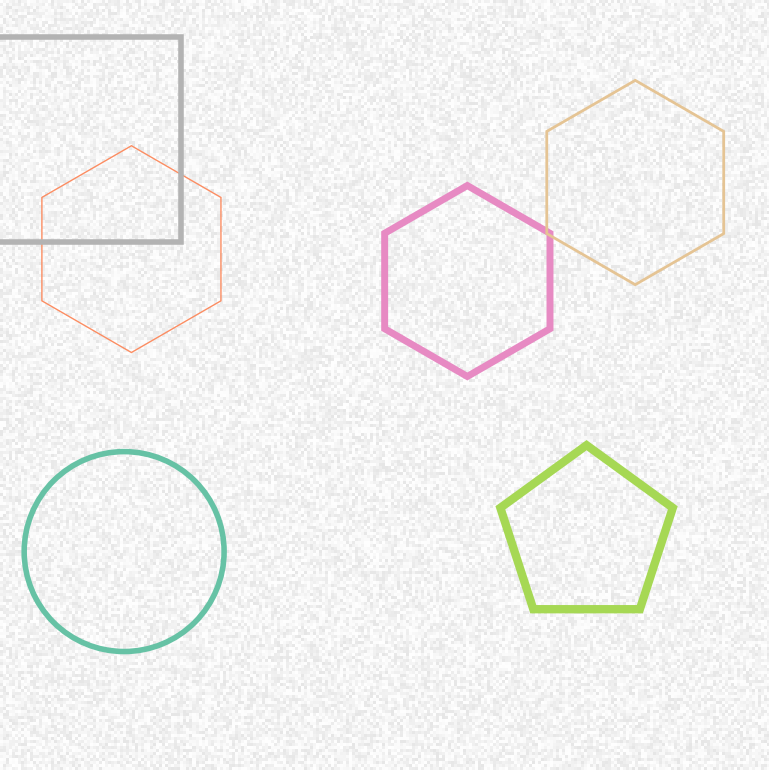[{"shape": "circle", "thickness": 2, "radius": 0.65, "center": [0.161, 0.284]}, {"shape": "hexagon", "thickness": 0.5, "radius": 0.67, "center": [0.171, 0.676]}, {"shape": "hexagon", "thickness": 2.5, "radius": 0.62, "center": [0.607, 0.635]}, {"shape": "pentagon", "thickness": 3, "radius": 0.59, "center": [0.762, 0.304]}, {"shape": "hexagon", "thickness": 1, "radius": 0.66, "center": [0.825, 0.763]}, {"shape": "square", "thickness": 2, "radius": 0.66, "center": [0.102, 0.819]}]